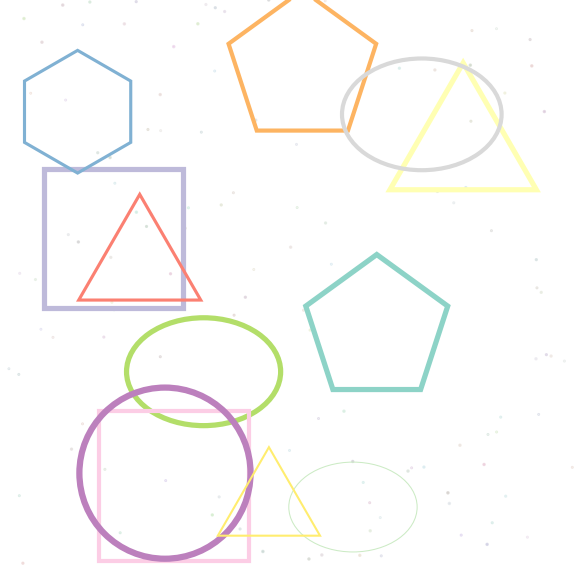[{"shape": "pentagon", "thickness": 2.5, "radius": 0.65, "center": [0.652, 0.429]}, {"shape": "triangle", "thickness": 2.5, "radius": 0.73, "center": [0.802, 0.744]}, {"shape": "square", "thickness": 2.5, "radius": 0.6, "center": [0.196, 0.587]}, {"shape": "triangle", "thickness": 1.5, "radius": 0.61, "center": [0.242, 0.541]}, {"shape": "hexagon", "thickness": 1.5, "radius": 0.53, "center": [0.134, 0.806]}, {"shape": "pentagon", "thickness": 2, "radius": 0.67, "center": [0.524, 0.882]}, {"shape": "oval", "thickness": 2.5, "radius": 0.67, "center": [0.353, 0.355]}, {"shape": "square", "thickness": 2, "radius": 0.65, "center": [0.301, 0.157]}, {"shape": "oval", "thickness": 2, "radius": 0.69, "center": [0.73, 0.801]}, {"shape": "circle", "thickness": 3, "radius": 0.74, "center": [0.286, 0.18]}, {"shape": "oval", "thickness": 0.5, "radius": 0.56, "center": [0.611, 0.121]}, {"shape": "triangle", "thickness": 1, "radius": 0.51, "center": [0.466, 0.123]}]